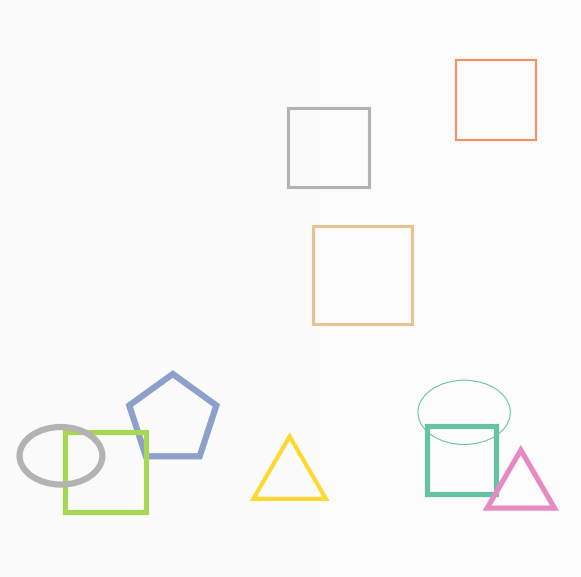[{"shape": "square", "thickness": 2.5, "radius": 0.3, "center": [0.794, 0.202]}, {"shape": "oval", "thickness": 0.5, "radius": 0.4, "center": [0.799, 0.285]}, {"shape": "square", "thickness": 1, "radius": 0.35, "center": [0.853, 0.826]}, {"shape": "pentagon", "thickness": 3, "radius": 0.39, "center": [0.297, 0.273]}, {"shape": "triangle", "thickness": 2.5, "radius": 0.33, "center": [0.896, 0.153]}, {"shape": "square", "thickness": 2.5, "radius": 0.35, "center": [0.182, 0.182]}, {"shape": "triangle", "thickness": 2, "radius": 0.36, "center": [0.498, 0.171]}, {"shape": "square", "thickness": 1.5, "radius": 0.43, "center": [0.624, 0.523]}, {"shape": "oval", "thickness": 3, "radius": 0.36, "center": [0.105, 0.21]}, {"shape": "square", "thickness": 1.5, "radius": 0.34, "center": [0.565, 0.743]}]